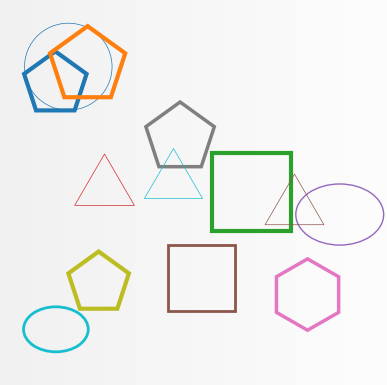[{"shape": "circle", "thickness": 0.5, "radius": 0.56, "center": [0.176, 0.827]}, {"shape": "pentagon", "thickness": 3, "radius": 0.42, "center": [0.143, 0.782]}, {"shape": "pentagon", "thickness": 3, "radius": 0.51, "center": [0.226, 0.83]}, {"shape": "square", "thickness": 3, "radius": 0.51, "center": [0.65, 0.502]}, {"shape": "triangle", "thickness": 0.5, "radius": 0.45, "center": [0.27, 0.511]}, {"shape": "oval", "thickness": 1, "radius": 0.57, "center": [0.877, 0.443]}, {"shape": "square", "thickness": 2, "radius": 0.43, "center": [0.52, 0.277]}, {"shape": "triangle", "thickness": 0.5, "radius": 0.44, "center": [0.76, 0.46]}, {"shape": "hexagon", "thickness": 2.5, "radius": 0.46, "center": [0.794, 0.235]}, {"shape": "pentagon", "thickness": 2.5, "radius": 0.46, "center": [0.465, 0.642]}, {"shape": "pentagon", "thickness": 3, "radius": 0.41, "center": [0.255, 0.265]}, {"shape": "oval", "thickness": 2, "radius": 0.42, "center": [0.144, 0.145]}, {"shape": "triangle", "thickness": 0.5, "radius": 0.43, "center": [0.448, 0.528]}]